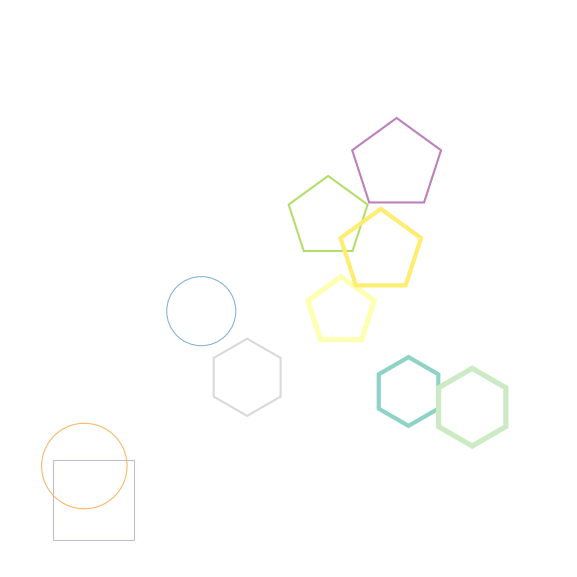[{"shape": "hexagon", "thickness": 2, "radius": 0.3, "center": [0.707, 0.321]}, {"shape": "pentagon", "thickness": 2.5, "radius": 0.3, "center": [0.591, 0.46]}, {"shape": "square", "thickness": 0.5, "radius": 0.35, "center": [0.162, 0.133]}, {"shape": "circle", "thickness": 0.5, "radius": 0.3, "center": [0.349, 0.46]}, {"shape": "circle", "thickness": 0.5, "radius": 0.37, "center": [0.146, 0.192]}, {"shape": "pentagon", "thickness": 1, "radius": 0.36, "center": [0.568, 0.623]}, {"shape": "hexagon", "thickness": 1, "radius": 0.33, "center": [0.428, 0.346]}, {"shape": "pentagon", "thickness": 1, "radius": 0.4, "center": [0.687, 0.714]}, {"shape": "hexagon", "thickness": 2.5, "radius": 0.34, "center": [0.818, 0.294]}, {"shape": "pentagon", "thickness": 2, "radius": 0.37, "center": [0.659, 0.564]}]